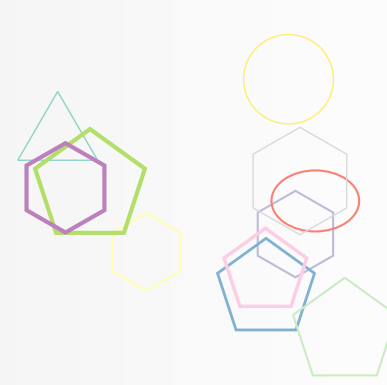[{"shape": "triangle", "thickness": 1, "radius": 0.6, "center": [0.149, 0.643]}, {"shape": "hexagon", "thickness": 1.5, "radius": 0.5, "center": [0.377, 0.346]}, {"shape": "hexagon", "thickness": 1.5, "radius": 0.56, "center": [0.762, 0.392]}, {"shape": "oval", "thickness": 1.5, "radius": 0.57, "center": [0.814, 0.478]}, {"shape": "pentagon", "thickness": 2, "radius": 0.66, "center": [0.686, 0.249]}, {"shape": "pentagon", "thickness": 3, "radius": 0.74, "center": [0.232, 0.516]}, {"shape": "pentagon", "thickness": 2.5, "radius": 0.56, "center": [0.685, 0.295]}, {"shape": "hexagon", "thickness": 1, "radius": 0.7, "center": [0.774, 0.53]}, {"shape": "hexagon", "thickness": 3, "radius": 0.58, "center": [0.169, 0.512]}, {"shape": "pentagon", "thickness": 1.5, "radius": 0.7, "center": [0.89, 0.138]}, {"shape": "circle", "thickness": 1, "radius": 0.58, "center": [0.745, 0.794]}]